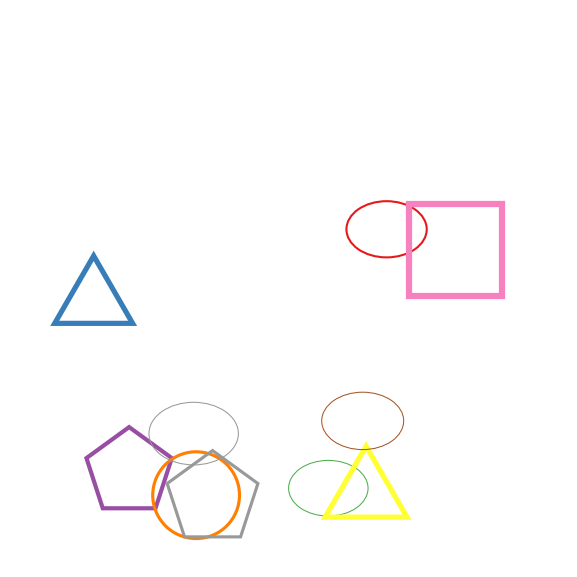[{"shape": "oval", "thickness": 1, "radius": 0.35, "center": [0.669, 0.602]}, {"shape": "triangle", "thickness": 2.5, "radius": 0.39, "center": [0.162, 0.478]}, {"shape": "oval", "thickness": 0.5, "radius": 0.34, "center": [0.569, 0.154]}, {"shape": "pentagon", "thickness": 2, "radius": 0.39, "center": [0.224, 0.182]}, {"shape": "circle", "thickness": 1.5, "radius": 0.38, "center": [0.34, 0.142]}, {"shape": "triangle", "thickness": 2.5, "radius": 0.41, "center": [0.634, 0.145]}, {"shape": "oval", "thickness": 0.5, "radius": 0.35, "center": [0.628, 0.27]}, {"shape": "square", "thickness": 3, "radius": 0.4, "center": [0.789, 0.566]}, {"shape": "oval", "thickness": 0.5, "radius": 0.39, "center": [0.335, 0.248]}, {"shape": "pentagon", "thickness": 1.5, "radius": 0.41, "center": [0.368, 0.136]}]